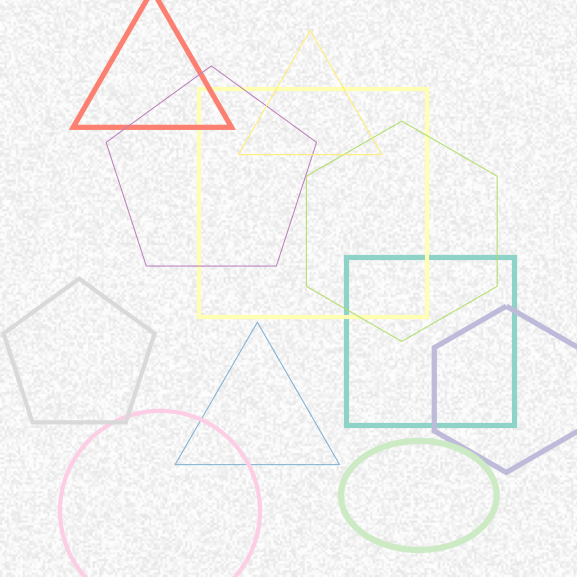[{"shape": "square", "thickness": 2.5, "radius": 0.73, "center": [0.744, 0.408]}, {"shape": "square", "thickness": 2, "radius": 0.99, "center": [0.541, 0.647]}, {"shape": "hexagon", "thickness": 2.5, "radius": 0.72, "center": [0.877, 0.325]}, {"shape": "triangle", "thickness": 2.5, "radius": 0.79, "center": [0.264, 0.858]}, {"shape": "triangle", "thickness": 0.5, "radius": 0.82, "center": [0.446, 0.277]}, {"shape": "hexagon", "thickness": 0.5, "radius": 0.95, "center": [0.696, 0.599]}, {"shape": "circle", "thickness": 2, "radius": 0.87, "center": [0.277, 0.115]}, {"shape": "pentagon", "thickness": 2, "radius": 0.69, "center": [0.137, 0.379]}, {"shape": "pentagon", "thickness": 0.5, "radius": 0.96, "center": [0.366, 0.693]}, {"shape": "oval", "thickness": 3, "radius": 0.67, "center": [0.725, 0.141]}, {"shape": "triangle", "thickness": 0.5, "radius": 0.72, "center": [0.537, 0.803]}]